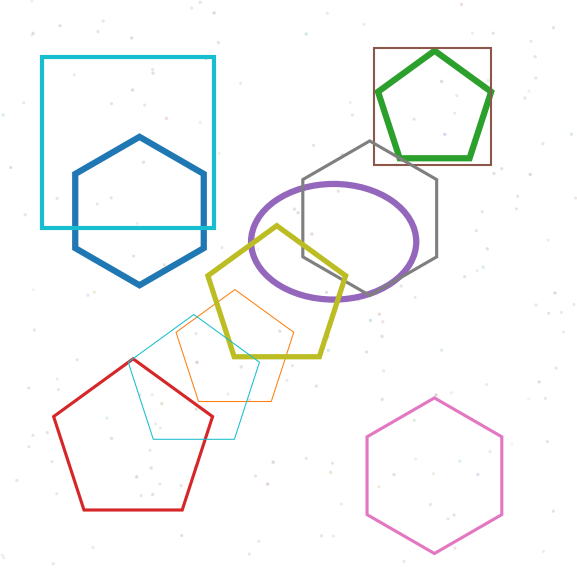[{"shape": "hexagon", "thickness": 3, "radius": 0.64, "center": [0.242, 0.634]}, {"shape": "pentagon", "thickness": 0.5, "radius": 0.54, "center": [0.407, 0.391]}, {"shape": "pentagon", "thickness": 3, "radius": 0.51, "center": [0.753, 0.808]}, {"shape": "pentagon", "thickness": 1.5, "radius": 0.72, "center": [0.23, 0.233]}, {"shape": "oval", "thickness": 3, "radius": 0.72, "center": [0.578, 0.58]}, {"shape": "square", "thickness": 1, "radius": 0.51, "center": [0.749, 0.815]}, {"shape": "hexagon", "thickness": 1.5, "radius": 0.67, "center": [0.752, 0.175]}, {"shape": "hexagon", "thickness": 1.5, "radius": 0.67, "center": [0.64, 0.621]}, {"shape": "pentagon", "thickness": 2.5, "radius": 0.63, "center": [0.479, 0.483]}, {"shape": "square", "thickness": 2, "radius": 0.74, "center": [0.221, 0.752]}, {"shape": "pentagon", "thickness": 0.5, "radius": 0.6, "center": [0.336, 0.335]}]